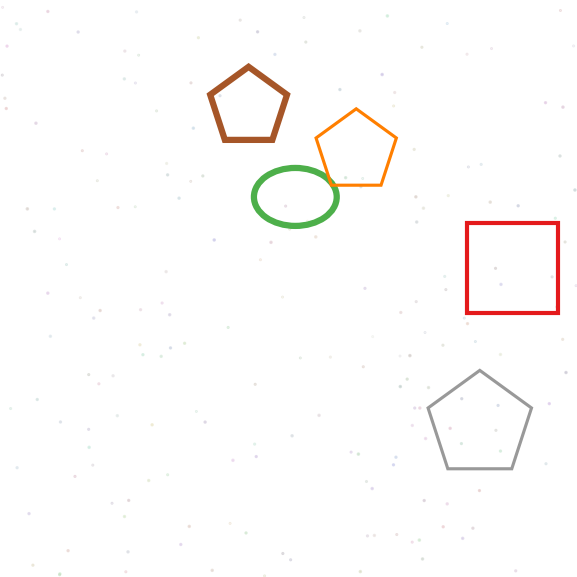[{"shape": "square", "thickness": 2, "radius": 0.39, "center": [0.888, 0.535]}, {"shape": "oval", "thickness": 3, "radius": 0.36, "center": [0.511, 0.658]}, {"shape": "pentagon", "thickness": 1.5, "radius": 0.37, "center": [0.617, 0.738]}, {"shape": "pentagon", "thickness": 3, "radius": 0.35, "center": [0.43, 0.813]}, {"shape": "pentagon", "thickness": 1.5, "radius": 0.47, "center": [0.831, 0.264]}]